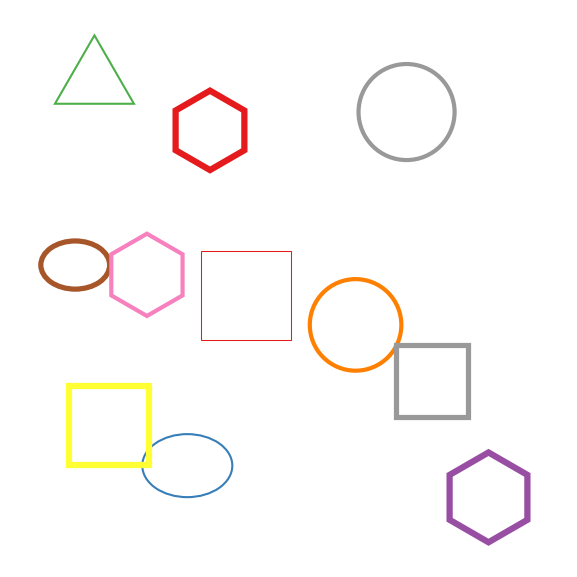[{"shape": "square", "thickness": 0.5, "radius": 0.39, "center": [0.426, 0.487]}, {"shape": "hexagon", "thickness": 3, "radius": 0.34, "center": [0.364, 0.773]}, {"shape": "oval", "thickness": 1, "radius": 0.39, "center": [0.324, 0.193]}, {"shape": "triangle", "thickness": 1, "radius": 0.39, "center": [0.164, 0.859]}, {"shape": "hexagon", "thickness": 3, "radius": 0.39, "center": [0.846, 0.138]}, {"shape": "circle", "thickness": 2, "radius": 0.4, "center": [0.616, 0.437]}, {"shape": "square", "thickness": 3, "radius": 0.34, "center": [0.188, 0.262]}, {"shape": "oval", "thickness": 2.5, "radius": 0.3, "center": [0.13, 0.54]}, {"shape": "hexagon", "thickness": 2, "radius": 0.36, "center": [0.254, 0.523]}, {"shape": "circle", "thickness": 2, "radius": 0.42, "center": [0.704, 0.805]}, {"shape": "square", "thickness": 2.5, "radius": 0.31, "center": [0.748, 0.339]}]